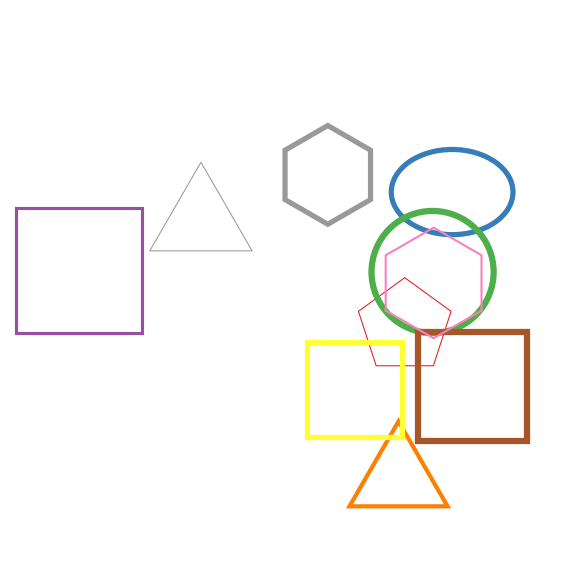[{"shape": "pentagon", "thickness": 0.5, "radius": 0.42, "center": [0.701, 0.434]}, {"shape": "oval", "thickness": 2.5, "radius": 0.53, "center": [0.783, 0.667]}, {"shape": "circle", "thickness": 3, "radius": 0.53, "center": [0.749, 0.528]}, {"shape": "square", "thickness": 1.5, "radius": 0.54, "center": [0.137, 0.53]}, {"shape": "triangle", "thickness": 2, "radius": 0.49, "center": [0.69, 0.171]}, {"shape": "square", "thickness": 2.5, "radius": 0.41, "center": [0.614, 0.324]}, {"shape": "square", "thickness": 3, "radius": 0.47, "center": [0.818, 0.33]}, {"shape": "hexagon", "thickness": 1, "radius": 0.48, "center": [0.751, 0.509]}, {"shape": "triangle", "thickness": 0.5, "radius": 0.51, "center": [0.348, 0.616]}, {"shape": "hexagon", "thickness": 2.5, "radius": 0.43, "center": [0.568, 0.696]}]